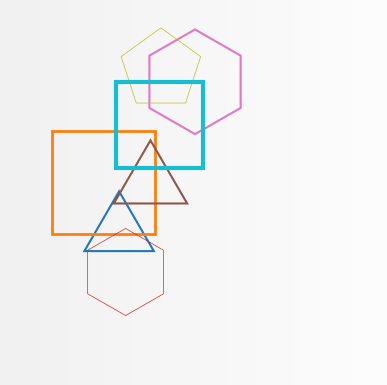[{"shape": "triangle", "thickness": 1.5, "radius": 0.52, "center": [0.307, 0.4]}, {"shape": "square", "thickness": 2, "radius": 0.67, "center": [0.267, 0.526]}, {"shape": "hexagon", "thickness": 0.5, "radius": 0.57, "center": [0.324, 0.293]}, {"shape": "triangle", "thickness": 1.5, "radius": 0.55, "center": [0.388, 0.526]}, {"shape": "hexagon", "thickness": 1.5, "radius": 0.68, "center": [0.503, 0.788]}, {"shape": "pentagon", "thickness": 0.5, "radius": 0.54, "center": [0.415, 0.82]}, {"shape": "square", "thickness": 3, "radius": 0.56, "center": [0.411, 0.676]}]